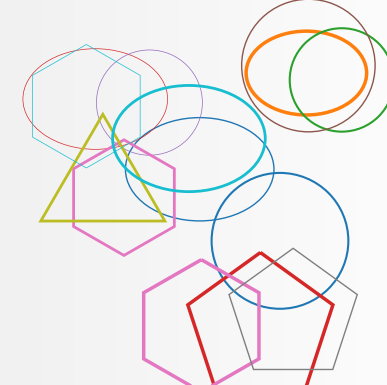[{"shape": "oval", "thickness": 1, "radius": 0.96, "center": [0.515, 0.56]}, {"shape": "circle", "thickness": 1.5, "radius": 0.88, "center": [0.723, 0.374]}, {"shape": "oval", "thickness": 2.5, "radius": 0.78, "center": [0.791, 0.81]}, {"shape": "circle", "thickness": 1.5, "radius": 0.67, "center": [0.882, 0.792]}, {"shape": "oval", "thickness": 0.5, "radius": 0.93, "center": [0.246, 0.743]}, {"shape": "pentagon", "thickness": 2.5, "radius": 0.98, "center": [0.672, 0.147]}, {"shape": "circle", "thickness": 0.5, "radius": 0.68, "center": [0.386, 0.734]}, {"shape": "circle", "thickness": 1, "radius": 0.86, "center": [0.796, 0.83]}, {"shape": "hexagon", "thickness": 2, "radius": 0.75, "center": [0.32, 0.487]}, {"shape": "hexagon", "thickness": 2.5, "radius": 0.86, "center": [0.52, 0.154]}, {"shape": "pentagon", "thickness": 1, "radius": 0.87, "center": [0.757, 0.181]}, {"shape": "triangle", "thickness": 2, "radius": 0.92, "center": [0.265, 0.518]}, {"shape": "hexagon", "thickness": 0.5, "radius": 0.8, "center": [0.223, 0.724]}, {"shape": "oval", "thickness": 2, "radius": 0.99, "center": [0.488, 0.64]}]